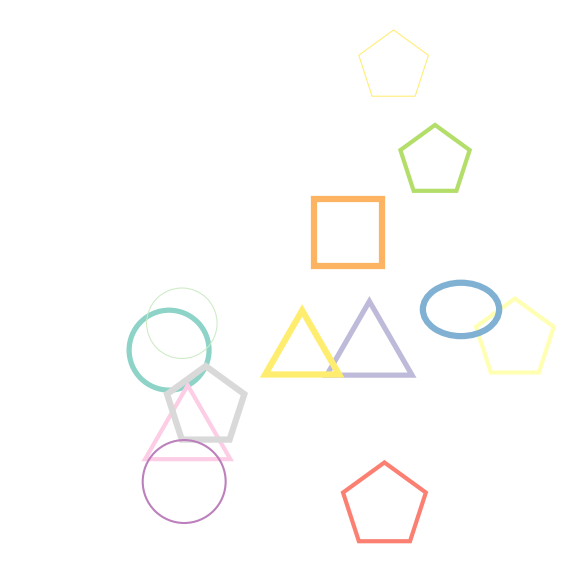[{"shape": "circle", "thickness": 2.5, "radius": 0.35, "center": [0.293, 0.393]}, {"shape": "pentagon", "thickness": 2, "radius": 0.35, "center": [0.892, 0.411]}, {"shape": "triangle", "thickness": 2.5, "radius": 0.43, "center": [0.64, 0.392]}, {"shape": "pentagon", "thickness": 2, "radius": 0.38, "center": [0.666, 0.123]}, {"shape": "oval", "thickness": 3, "radius": 0.33, "center": [0.798, 0.463]}, {"shape": "square", "thickness": 3, "radius": 0.29, "center": [0.603, 0.597]}, {"shape": "pentagon", "thickness": 2, "radius": 0.32, "center": [0.753, 0.72]}, {"shape": "triangle", "thickness": 2, "radius": 0.43, "center": [0.325, 0.247]}, {"shape": "pentagon", "thickness": 3, "radius": 0.35, "center": [0.356, 0.295]}, {"shape": "circle", "thickness": 1, "radius": 0.36, "center": [0.319, 0.165]}, {"shape": "circle", "thickness": 0.5, "radius": 0.31, "center": [0.315, 0.439]}, {"shape": "triangle", "thickness": 3, "radius": 0.37, "center": [0.523, 0.388]}, {"shape": "pentagon", "thickness": 0.5, "radius": 0.32, "center": [0.682, 0.884]}]